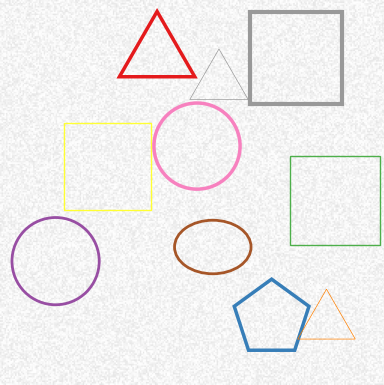[{"shape": "triangle", "thickness": 2.5, "radius": 0.57, "center": [0.408, 0.857]}, {"shape": "pentagon", "thickness": 2.5, "radius": 0.51, "center": [0.705, 0.173]}, {"shape": "square", "thickness": 1, "radius": 0.58, "center": [0.87, 0.479]}, {"shape": "circle", "thickness": 2, "radius": 0.57, "center": [0.144, 0.322]}, {"shape": "triangle", "thickness": 0.5, "radius": 0.43, "center": [0.848, 0.162]}, {"shape": "square", "thickness": 1, "radius": 0.56, "center": [0.28, 0.567]}, {"shape": "oval", "thickness": 2, "radius": 0.5, "center": [0.553, 0.358]}, {"shape": "circle", "thickness": 2.5, "radius": 0.56, "center": [0.512, 0.621]}, {"shape": "square", "thickness": 3, "radius": 0.6, "center": [0.768, 0.85]}, {"shape": "triangle", "thickness": 0.5, "radius": 0.44, "center": [0.569, 0.785]}]